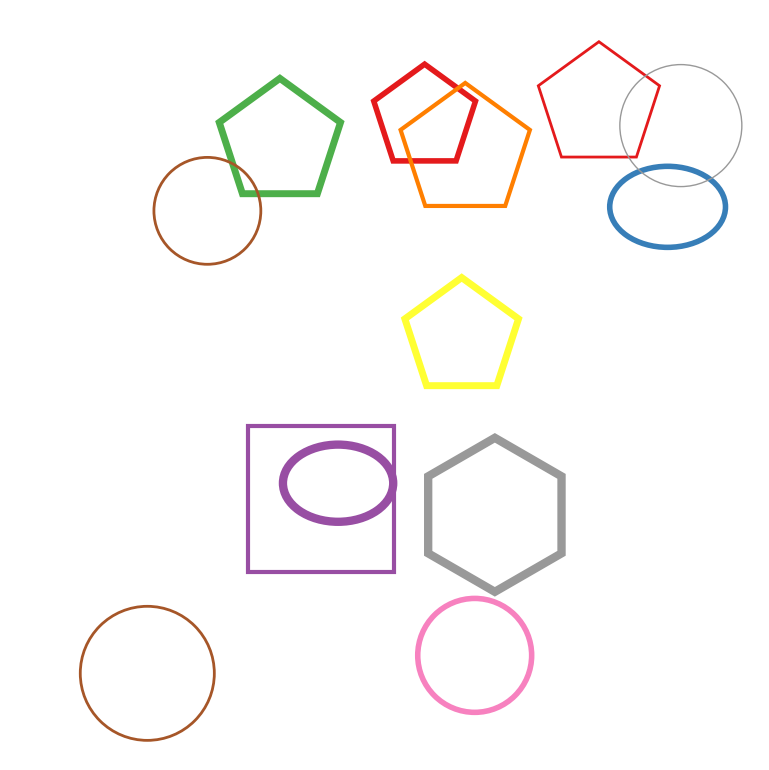[{"shape": "pentagon", "thickness": 2, "radius": 0.35, "center": [0.551, 0.847]}, {"shape": "pentagon", "thickness": 1, "radius": 0.41, "center": [0.778, 0.863]}, {"shape": "oval", "thickness": 2, "radius": 0.38, "center": [0.867, 0.731]}, {"shape": "pentagon", "thickness": 2.5, "radius": 0.41, "center": [0.363, 0.815]}, {"shape": "square", "thickness": 1.5, "radius": 0.47, "center": [0.417, 0.352]}, {"shape": "oval", "thickness": 3, "radius": 0.36, "center": [0.439, 0.372]}, {"shape": "pentagon", "thickness": 1.5, "radius": 0.44, "center": [0.604, 0.804]}, {"shape": "pentagon", "thickness": 2.5, "radius": 0.39, "center": [0.6, 0.562]}, {"shape": "circle", "thickness": 1, "radius": 0.44, "center": [0.191, 0.126]}, {"shape": "circle", "thickness": 1, "radius": 0.35, "center": [0.269, 0.726]}, {"shape": "circle", "thickness": 2, "radius": 0.37, "center": [0.616, 0.149]}, {"shape": "circle", "thickness": 0.5, "radius": 0.4, "center": [0.884, 0.837]}, {"shape": "hexagon", "thickness": 3, "radius": 0.5, "center": [0.643, 0.331]}]